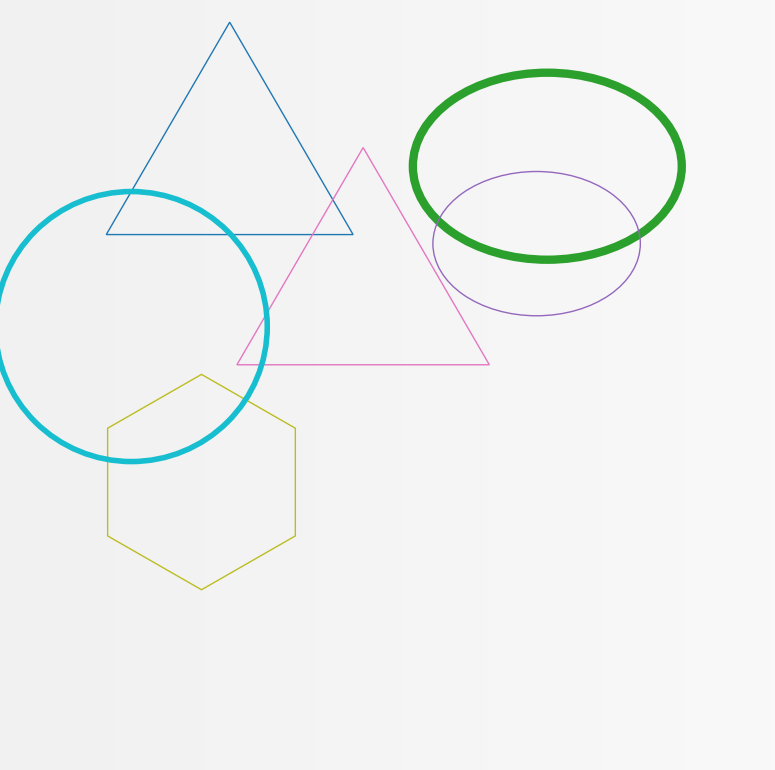[{"shape": "triangle", "thickness": 0.5, "radius": 0.92, "center": [0.296, 0.787]}, {"shape": "oval", "thickness": 3, "radius": 0.87, "center": [0.706, 0.784]}, {"shape": "oval", "thickness": 0.5, "radius": 0.67, "center": [0.692, 0.684]}, {"shape": "triangle", "thickness": 0.5, "radius": 0.94, "center": [0.469, 0.62]}, {"shape": "hexagon", "thickness": 0.5, "radius": 0.7, "center": [0.26, 0.374]}, {"shape": "circle", "thickness": 2, "radius": 0.88, "center": [0.17, 0.576]}]